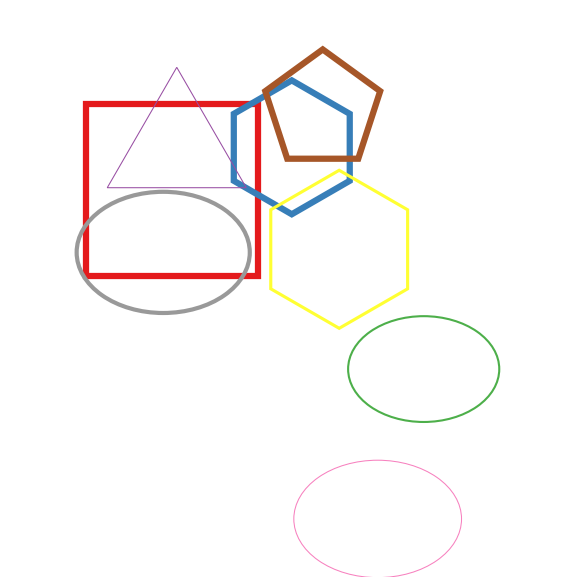[{"shape": "square", "thickness": 3, "radius": 0.74, "center": [0.297, 0.67]}, {"shape": "hexagon", "thickness": 3, "radius": 0.58, "center": [0.505, 0.744]}, {"shape": "oval", "thickness": 1, "radius": 0.65, "center": [0.734, 0.36]}, {"shape": "triangle", "thickness": 0.5, "radius": 0.69, "center": [0.306, 0.744]}, {"shape": "hexagon", "thickness": 1.5, "radius": 0.68, "center": [0.587, 0.567]}, {"shape": "pentagon", "thickness": 3, "radius": 0.52, "center": [0.559, 0.809]}, {"shape": "oval", "thickness": 0.5, "radius": 0.73, "center": [0.654, 0.101]}, {"shape": "oval", "thickness": 2, "radius": 0.75, "center": [0.283, 0.562]}]